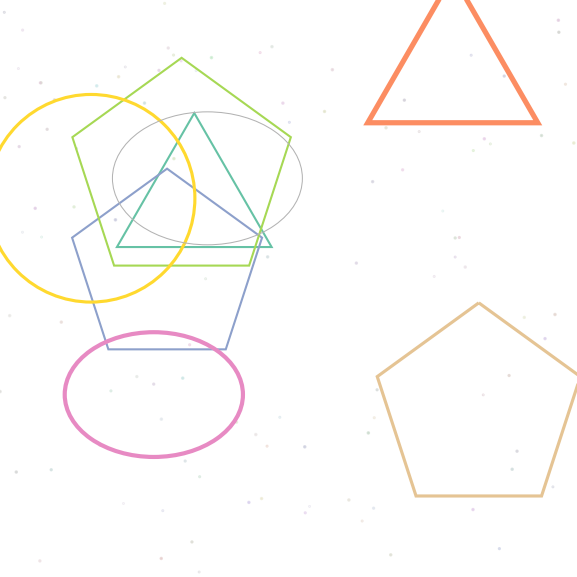[{"shape": "triangle", "thickness": 1, "radius": 0.77, "center": [0.336, 0.649]}, {"shape": "triangle", "thickness": 2.5, "radius": 0.85, "center": [0.784, 0.872]}, {"shape": "pentagon", "thickness": 1, "radius": 0.86, "center": [0.289, 0.534]}, {"shape": "oval", "thickness": 2, "radius": 0.77, "center": [0.266, 0.316]}, {"shape": "pentagon", "thickness": 1, "radius": 0.99, "center": [0.314, 0.7]}, {"shape": "circle", "thickness": 1.5, "radius": 0.9, "center": [0.158, 0.656]}, {"shape": "pentagon", "thickness": 1.5, "radius": 0.92, "center": [0.829, 0.29]}, {"shape": "oval", "thickness": 0.5, "radius": 0.82, "center": [0.359, 0.69]}]